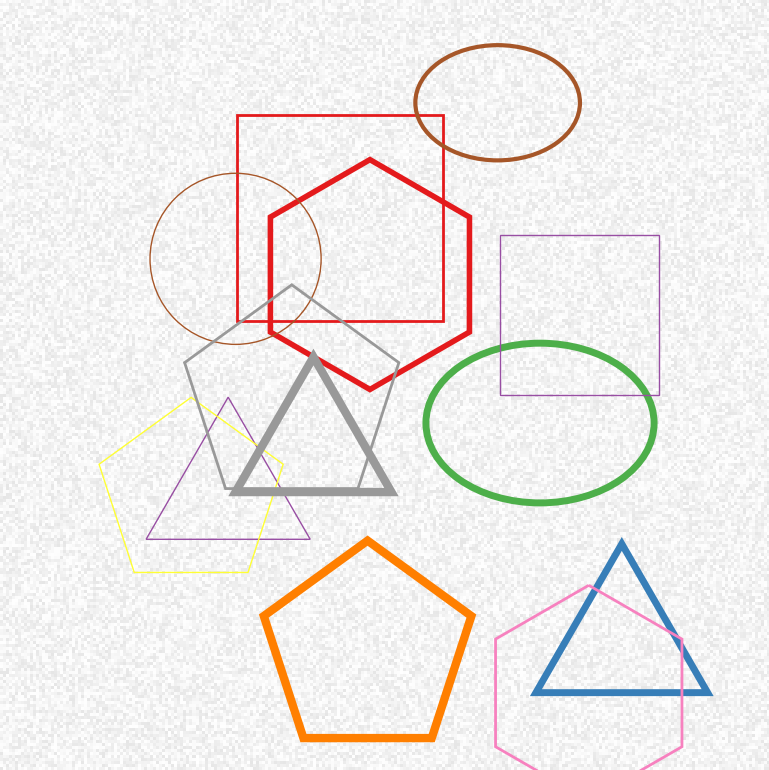[{"shape": "hexagon", "thickness": 2, "radius": 0.75, "center": [0.48, 0.643]}, {"shape": "square", "thickness": 1, "radius": 0.67, "center": [0.442, 0.717]}, {"shape": "triangle", "thickness": 2.5, "radius": 0.64, "center": [0.808, 0.165]}, {"shape": "oval", "thickness": 2.5, "radius": 0.74, "center": [0.701, 0.451]}, {"shape": "triangle", "thickness": 0.5, "radius": 0.62, "center": [0.296, 0.361]}, {"shape": "square", "thickness": 0.5, "radius": 0.52, "center": [0.753, 0.591]}, {"shape": "pentagon", "thickness": 3, "radius": 0.71, "center": [0.477, 0.156]}, {"shape": "pentagon", "thickness": 0.5, "radius": 0.63, "center": [0.248, 0.358]}, {"shape": "oval", "thickness": 1.5, "radius": 0.53, "center": [0.646, 0.867]}, {"shape": "circle", "thickness": 0.5, "radius": 0.56, "center": [0.306, 0.664]}, {"shape": "hexagon", "thickness": 1, "radius": 0.7, "center": [0.765, 0.1]}, {"shape": "triangle", "thickness": 3, "radius": 0.58, "center": [0.407, 0.419]}, {"shape": "pentagon", "thickness": 1, "radius": 0.73, "center": [0.379, 0.484]}]